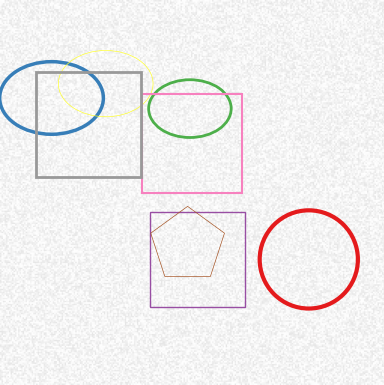[{"shape": "circle", "thickness": 3, "radius": 0.64, "center": [0.802, 0.326]}, {"shape": "oval", "thickness": 2.5, "radius": 0.67, "center": [0.134, 0.746]}, {"shape": "oval", "thickness": 2, "radius": 0.54, "center": [0.493, 0.718]}, {"shape": "square", "thickness": 1, "radius": 0.62, "center": [0.512, 0.325]}, {"shape": "oval", "thickness": 0.5, "radius": 0.62, "center": [0.275, 0.783]}, {"shape": "pentagon", "thickness": 0.5, "radius": 0.5, "center": [0.487, 0.363]}, {"shape": "square", "thickness": 1.5, "radius": 0.65, "center": [0.499, 0.627]}, {"shape": "square", "thickness": 2, "radius": 0.68, "center": [0.229, 0.677]}]